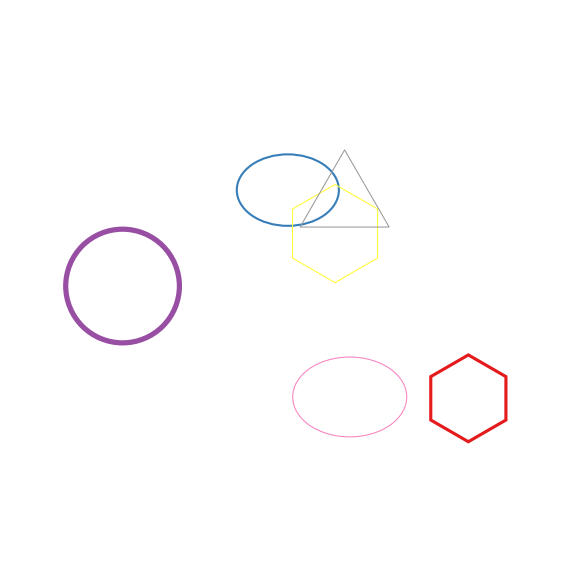[{"shape": "hexagon", "thickness": 1.5, "radius": 0.38, "center": [0.811, 0.309]}, {"shape": "oval", "thickness": 1, "radius": 0.44, "center": [0.498, 0.67]}, {"shape": "circle", "thickness": 2.5, "radius": 0.49, "center": [0.212, 0.504]}, {"shape": "hexagon", "thickness": 0.5, "radius": 0.42, "center": [0.58, 0.595]}, {"shape": "oval", "thickness": 0.5, "radius": 0.49, "center": [0.606, 0.312]}, {"shape": "triangle", "thickness": 0.5, "radius": 0.45, "center": [0.597, 0.651]}]